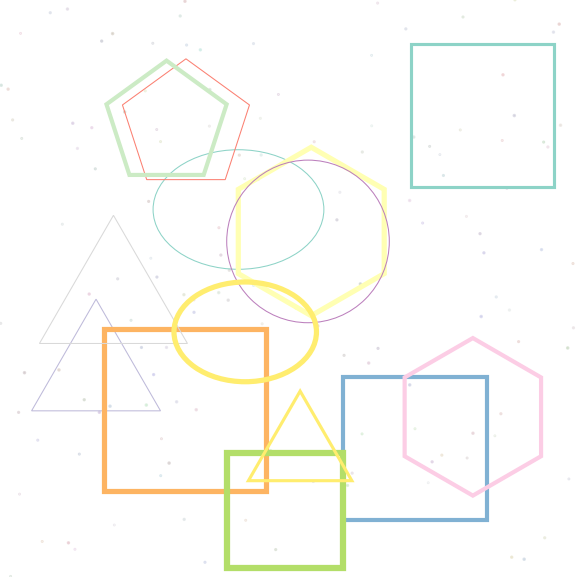[{"shape": "oval", "thickness": 0.5, "radius": 0.74, "center": [0.413, 0.636]}, {"shape": "square", "thickness": 1.5, "radius": 0.62, "center": [0.835, 0.799]}, {"shape": "hexagon", "thickness": 2.5, "radius": 0.73, "center": [0.539, 0.598]}, {"shape": "triangle", "thickness": 0.5, "radius": 0.64, "center": [0.166, 0.352]}, {"shape": "pentagon", "thickness": 0.5, "radius": 0.58, "center": [0.322, 0.782]}, {"shape": "square", "thickness": 2, "radius": 0.62, "center": [0.718, 0.223]}, {"shape": "square", "thickness": 2.5, "radius": 0.7, "center": [0.32, 0.29]}, {"shape": "square", "thickness": 3, "radius": 0.5, "center": [0.493, 0.115]}, {"shape": "hexagon", "thickness": 2, "radius": 0.68, "center": [0.819, 0.277]}, {"shape": "triangle", "thickness": 0.5, "radius": 0.74, "center": [0.196, 0.478]}, {"shape": "circle", "thickness": 0.5, "radius": 0.7, "center": [0.533, 0.581]}, {"shape": "pentagon", "thickness": 2, "radius": 0.55, "center": [0.288, 0.785]}, {"shape": "triangle", "thickness": 1.5, "radius": 0.52, "center": [0.52, 0.218]}, {"shape": "oval", "thickness": 2.5, "radius": 0.62, "center": [0.425, 0.424]}]